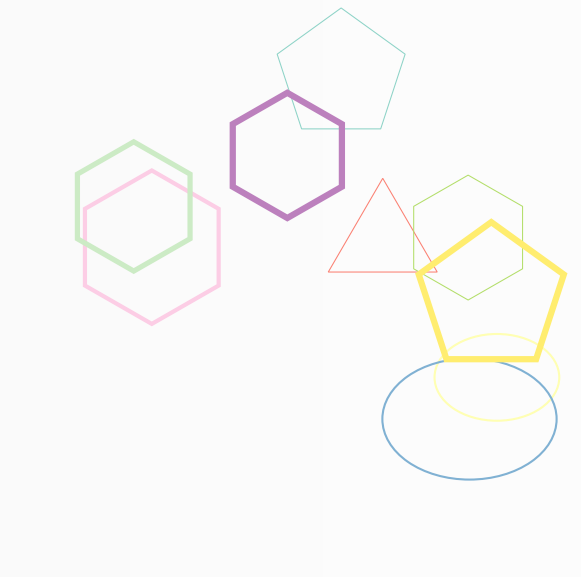[{"shape": "pentagon", "thickness": 0.5, "radius": 0.58, "center": [0.587, 0.87]}, {"shape": "oval", "thickness": 1, "radius": 0.54, "center": [0.855, 0.346]}, {"shape": "triangle", "thickness": 0.5, "radius": 0.54, "center": [0.658, 0.582]}, {"shape": "oval", "thickness": 1, "radius": 0.75, "center": [0.808, 0.274]}, {"shape": "hexagon", "thickness": 0.5, "radius": 0.54, "center": [0.805, 0.588]}, {"shape": "hexagon", "thickness": 2, "radius": 0.66, "center": [0.261, 0.571]}, {"shape": "hexagon", "thickness": 3, "radius": 0.54, "center": [0.494, 0.73]}, {"shape": "hexagon", "thickness": 2.5, "radius": 0.56, "center": [0.23, 0.642]}, {"shape": "pentagon", "thickness": 3, "radius": 0.66, "center": [0.845, 0.483]}]